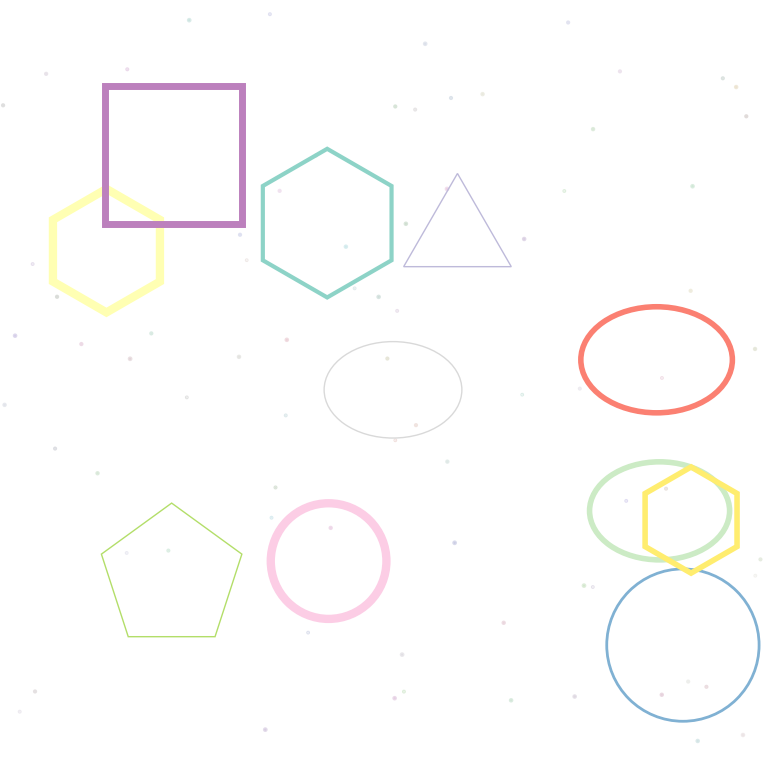[{"shape": "hexagon", "thickness": 1.5, "radius": 0.48, "center": [0.425, 0.71]}, {"shape": "hexagon", "thickness": 3, "radius": 0.4, "center": [0.138, 0.674]}, {"shape": "triangle", "thickness": 0.5, "radius": 0.4, "center": [0.594, 0.694]}, {"shape": "oval", "thickness": 2, "radius": 0.49, "center": [0.853, 0.533]}, {"shape": "circle", "thickness": 1, "radius": 0.49, "center": [0.887, 0.162]}, {"shape": "pentagon", "thickness": 0.5, "radius": 0.48, "center": [0.223, 0.251]}, {"shape": "circle", "thickness": 3, "radius": 0.38, "center": [0.427, 0.271]}, {"shape": "oval", "thickness": 0.5, "radius": 0.45, "center": [0.51, 0.494]}, {"shape": "square", "thickness": 2.5, "radius": 0.45, "center": [0.225, 0.798]}, {"shape": "oval", "thickness": 2, "radius": 0.45, "center": [0.857, 0.337]}, {"shape": "hexagon", "thickness": 2, "radius": 0.34, "center": [0.897, 0.325]}]